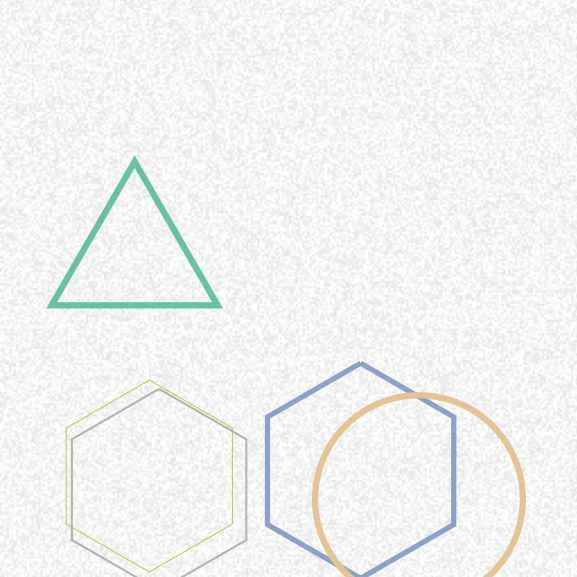[{"shape": "triangle", "thickness": 3, "radius": 0.83, "center": [0.233, 0.553]}, {"shape": "hexagon", "thickness": 2.5, "radius": 0.93, "center": [0.624, 0.184]}, {"shape": "hexagon", "thickness": 0.5, "radius": 0.83, "center": [0.259, 0.175]}, {"shape": "circle", "thickness": 3, "radius": 0.9, "center": [0.725, 0.135]}, {"shape": "hexagon", "thickness": 1, "radius": 0.87, "center": [0.275, 0.151]}]